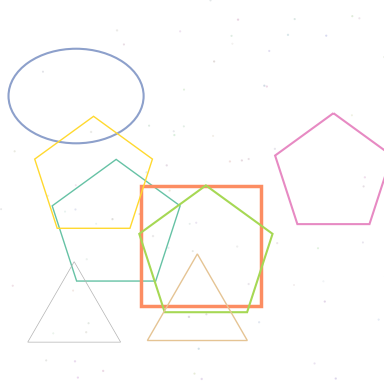[{"shape": "pentagon", "thickness": 1, "radius": 0.87, "center": [0.302, 0.411]}, {"shape": "square", "thickness": 2.5, "radius": 0.78, "center": [0.523, 0.36]}, {"shape": "oval", "thickness": 1.5, "radius": 0.88, "center": [0.198, 0.751]}, {"shape": "pentagon", "thickness": 1.5, "radius": 0.8, "center": [0.866, 0.547]}, {"shape": "pentagon", "thickness": 1.5, "radius": 0.91, "center": [0.535, 0.336]}, {"shape": "pentagon", "thickness": 1, "radius": 0.8, "center": [0.243, 0.537]}, {"shape": "triangle", "thickness": 1, "radius": 0.75, "center": [0.513, 0.191]}, {"shape": "triangle", "thickness": 0.5, "radius": 0.7, "center": [0.193, 0.181]}]